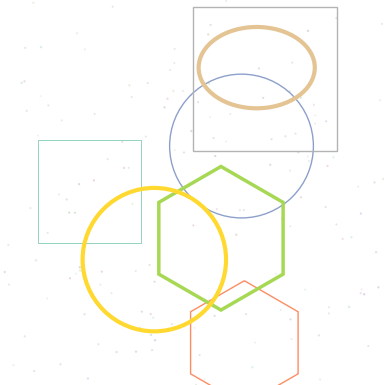[{"shape": "square", "thickness": 0.5, "radius": 0.67, "center": [0.232, 0.503]}, {"shape": "hexagon", "thickness": 1, "radius": 0.81, "center": [0.635, 0.11]}, {"shape": "circle", "thickness": 1, "radius": 0.93, "center": [0.627, 0.621]}, {"shape": "hexagon", "thickness": 2.5, "radius": 0.93, "center": [0.574, 0.381]}, {"shape": "circle", "thickness": 3, "radius": 0.93, "center": [0.401, 0.326]}, {"shape": "oval", "thickness": 3, "radius": 0.75, "center": [0.667, 0.824]}, {"shape": "square", "thickness": 1, "radius": 0.94, "center": [0.688, 0.795]}]